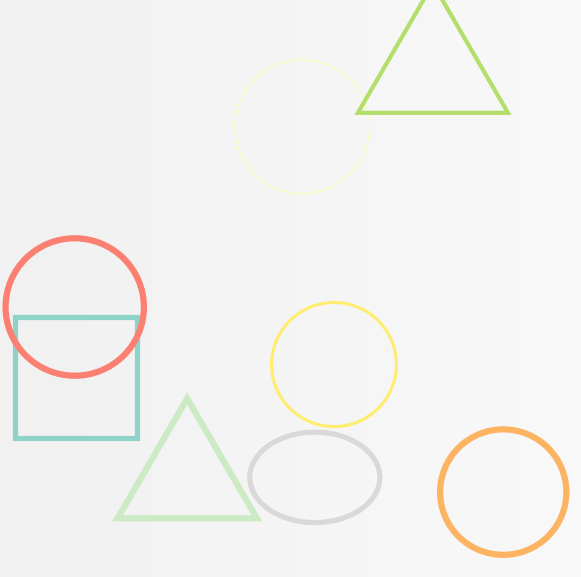[{"shape": "square", "thickness": 2.5, "radius": 0.53, "center": [0.13, 0.346]}, {"shape": "circle", "thickness": 0.5, "radius": 0.58, "center": [0.52, 0.78]}, {"shape": "circle", "thickness": 3, "radius": 0.6, "center": [0.129, 0.468]}, {"shape": "circle", "thickness": 3, "radius": 0.54, "center": [0.866, 0.147]}, {"shape": "triangle", "thickness": 2, "radius": 0.75, "center": [0.745, 0.878]}, {"shape": "oval", "thickness": 2.5, "radius": 0.56, "center": [0.542, 0.172]}, {"shape": "triangle", "thickness": 3, "radius": 0.69, "center": [0.322, 0.171]}, {"shape": "circle", "thickness": 1.5, "radius": 0.54, "center": [0.575, 0.368]}]